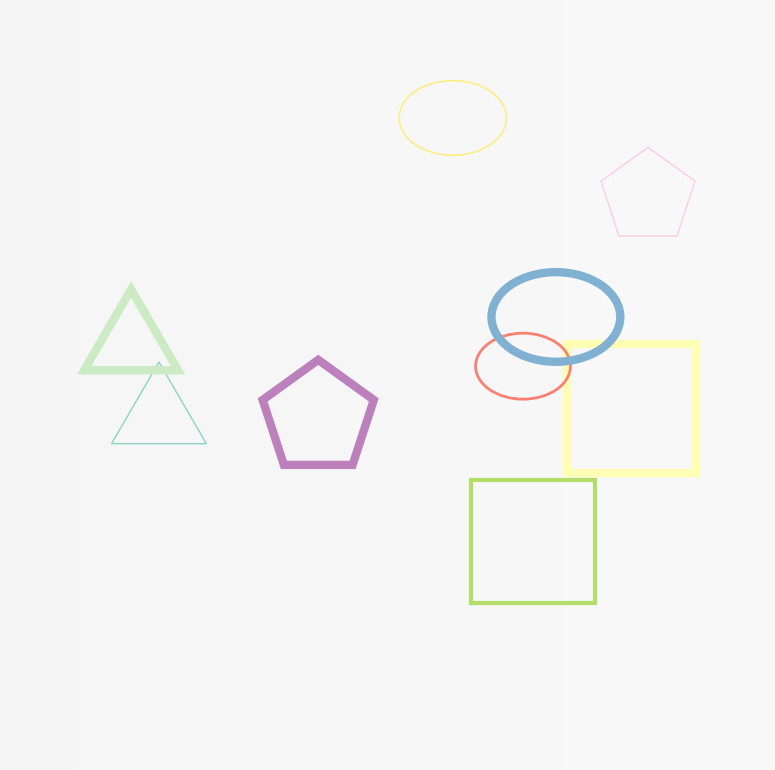[{"shape": "triangle", "thickness": 0.5, "radius": 0.35, "center": [0.205, 0.459]}, {"shape": "square", "thickness": 3, "radius": 0.42, "center": [0.815, 0.469]}, {"shape": "oval", "thickness": 1, "radius": 0.31, "center": [0.675, 0.524]}, {"shape": "oval", "thickness": 3, "radius": 0.42, "center": [0.717, 0.588]}, {"shape": "square", "thickness": 1.5, "radius": 0.4, "center": [0.688, 0.297]}, {"shape": "pentagon", "thickness": 0.5, "radius": 0.32, "center": [0.836, 0.745]}, {"shape": "pentagon", "thickness": 3, "radius": 0.38, "center": [0.411, 0.457]}, {"shape": "triangle", "thickness": 3, "radius": 0.35, "center": [0.169, 0.554]}, {"shape": "oval", "thickness": 0.5, "radius": 0.35, "center": [0.584, 0.847]}]